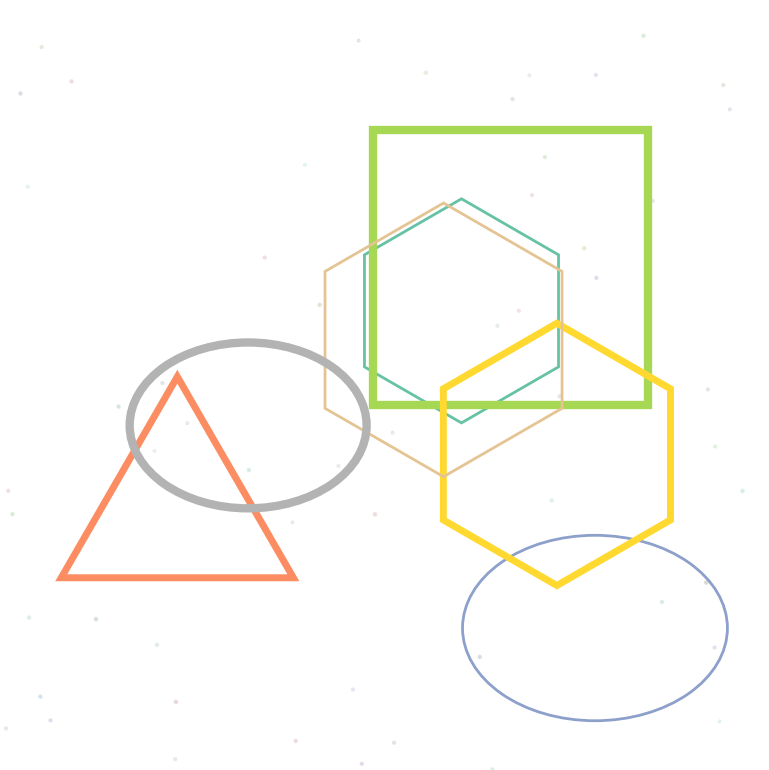[{"shape": "hexagon", "thickness": 1, "radius": 0.73, "center": [0.599, 0.596]}, {"shape": "triangle", "thickness": 2.5, "radius": 0.87, "center": [0.23, 0.337]}, {"shape": "oval", "thickness": 1, "radius": 0.86, "center": [0.773, 0.184]}, {"shape": "square", "thickness": 3, "radius": 0.89, "center": [0.663, 0.653]}, {"shape": "hexagon", "thickness": 2.5, "radius": 0.85, "center": [0.723, 0.41]}, {"shape": "hexagon", "thickness": 1, "radius": 0.89, "center": [0.576, 0.559]}, {"shape": "oval", "thickness": 3, "radius": 0.77, "center": [0.322, 0.448]}]